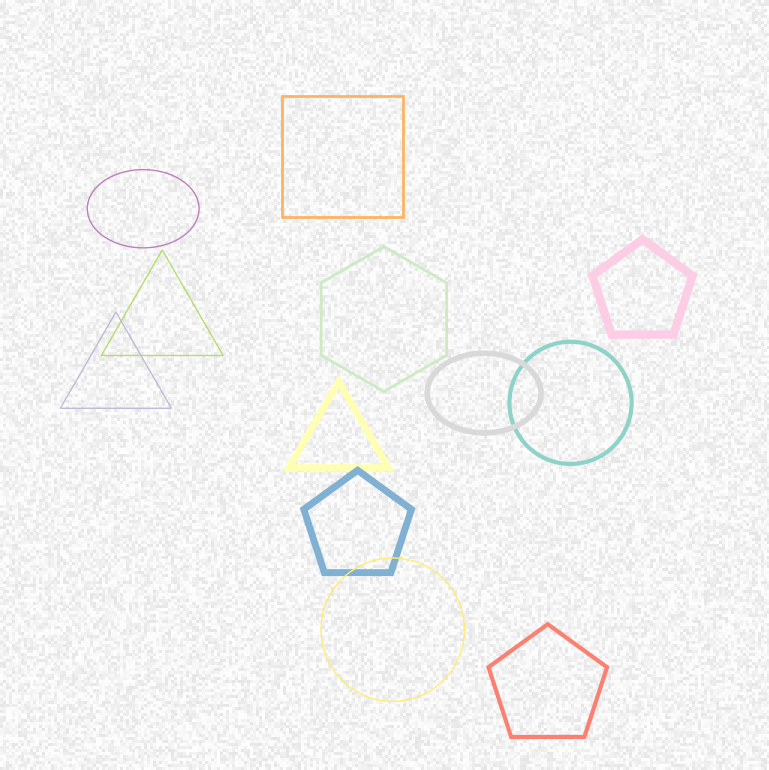[{"shape": "circle", "thickness": 1.5, "radius": 0.4, "center": [0.741, 0.477]}, {"shape": "triangle", "thickness": 2.5, "radius": 0.37, "center": [0.44, 0.43]}, {"shape": "triangle", "thickness": 0.5, "radius": 0.42, "center": [0.151, 0.511]}, {"shape": "pentagon", "thickness": 1.5, "radius": 0.4, "center": [0.711, 0.108]}, {"shape": "pentagon", "thickness": 2.5, "radius": 0.37, "center": [0.464, 0.316]}, {"shape": "square", "thickness": 1, "radius": 0.39, "center": [0.445, 0.796]}, {"shape": "triangle", "thickness": 0.5, "radius": 0.46, "center": [0.211, 0.584]}, {"shape": "pentagon", "thickness": 3, "radius": 0.34, "center": [0.834, 0.621]}, {"shape": "oval", "thickness": 2, "radius": 0.37, "center": [0.629, 0.49]}, {"shape": "oval", "thickness": 0.5, "radius": 0.36, "center": [0.186, 0.729]}, {"shape": "hexagon", "thickness": 1, "radius": 0.47, "center": [0.499, 0.586]}, {"shape": "circle", "thickness": 0.5, "radius": 0.47, "center": [0.51, 0.182]}]